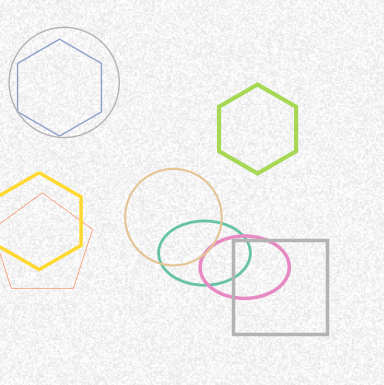[{"shape": "oval", "thickness": 2, "radius": 0.6, "center": [0.531, 0.343]}, {"shape": "pentagon", "thickness": 0.5, "radius": 0.69, "center": [0.11, 0.362]}, {"shape": "hexagon", "thickness": 1, "radius": 0.63, "center": [0.155, 0.772]}, {"shape": "oval", "thickness": 2.5, "radius": 0.58, "center": [0.636, 0.306]}, {"shape": "hexagon", "thickness": 3, "radius": 0.58, "center": [0.669, 0.665]}, {"shape": "hexagon", "thickness": 2.5, "radius": 0.63, "center": [0.102, 0.426]}, {"shape": "circle", "thickness": 1.5, "radius": 0.63, "center": [0.45, 0.436]}, {"shape": "square", "thickness": 2.5, "radius": 0.61, "center": [0.726, 0.255]}, {"shape": "circle", "thickness": 1, "radius": 0.72, "center": [0.167, 0.786]}]